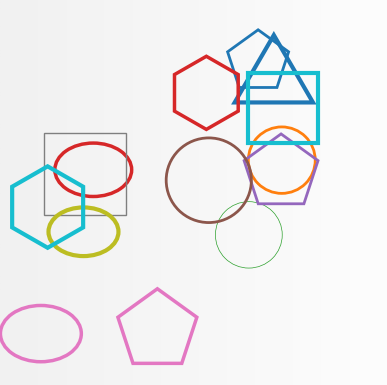[{"shape": "triangle", "thickness": 3, "radius": 0.58, "center": [0.707, 0.792]}, {"shape": "pentagon", "thickness": 2, "radius": 0.41, "center": [0.666, 0.84]}, {"shape": "circle", "thickness": 2, "radius": 0.43, "center": [0.727, 0.584]}, {"shape": "circle", "thickness": 0.5, "radius": 0.43, "center": [0.642, 0.39]}, {"shape": "oval", "thickness": 2.5, "radius": 0.5, "center": [0.241, 0.559]}, {"shape": "hexagon", "thickness": 2.5, "radius": 0.47, "center": [0.533, 0.759]}, {"shape": "pentagon", "thickness": 2, "radius": 0.5, "center": [0.725, 0.552]}, {"shape": "circle", "thickness": 2, "radius": 0.55, "center": [0.539, 0.532]}, {"shape": "pentagon", "thickness": 2.5, "radius": 0.54, "center": [0.406, 0.143]}, {"shape": "oval", "thickness": 2.5, "radius": 0.52, "center": [0.105, 0.133]}, {"shape": "square", "thickness": 1, "radius": 0.53, "center": [0.22, 0.547]}, {"shape": "oval", "thickness": 3, "radius": 0.45, "center": [0.215, 0.398]}, {"shape": "square", "thickness": 3, "radius": 0.45, "center": [0.73, 0.721]}, {"shape": "hexagon", "thickness": 3, "radius": 0.53, "center": [0.123, 0.462]}]